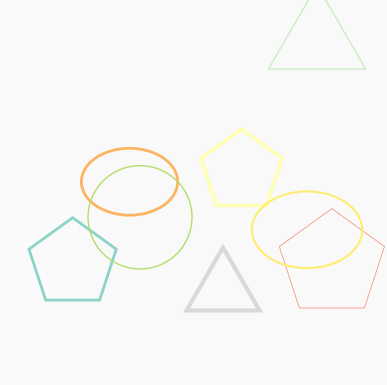[{"shape": "pentagon", "thickness": 2, "radius": 0.59, "center": [0.187, 0.316]}, {"shape": "pentagon", "thickness": 2.5, "radius": 0.55, "center": [0.623, 0.555]}, {"shape": "pentagon", "thickness": 0.5, "radius": 0.71, "center": [0.857, 0.315]}, {"shape": "oval", "thickness": 2, "radius": 0.62, "center": [0.334, 0.528]}, {"shape": "circle", "thickness": 1, "radius": 0.67, "center": [0.361, 0.436]}, {"shape": "triangle", "thickness": 3, "radius": 0.54, "center": [0.576, 0.248]}, {"shape": "triangle", "thickness": 1, "radius": 0.73, "center": [0.818, 0.893]}, {"shape": "oval", "thickness": 1.5, "radius": 0.71, "center": [0.792, 0.403]}]